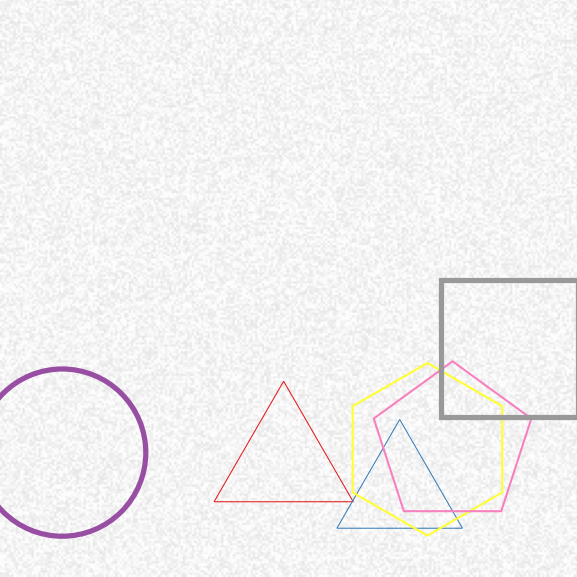[{"shape": "triangle", "thickness": 0.5, "radius": 0.7, "center": [0.491, 0.2]}, {"shape": "triangle", "thickness": 0.5, "radius": 0.63, "center": [0.692, 0.147]}, {"shape": "circle", "thickness": 2.5, "radius": 0.72, "center": [0.108, 0.215]}, {"shape": "hexagon", "thickness": 1, "radius": 0.75, "center": [0.74, 0.221]}, {"shape": "pentagon", "thickness": 1, "radius": 0.72, "center": [0.784, 0.23]}, {"shape": "square", "thickness": 2.5, "radius": 0.59, "center": [0.882, 0.395]}]